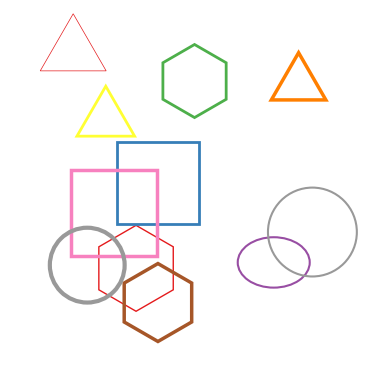[{"shape": "hexagon", "thickness": 1, "radius": 0.56, "center": [0.353, 0.303]}, {"shape": "triangle", "thickness": 0.5, "radius": 0.49, "center": [0.19, 0.865]}, {"shape": "square", "thickness": 2, "radius": 0.53, "center": [0.41, 0.525]}, {"shape": "hexagon", "thickness": 2, "radius": 0.47, "center": [0.505, 0.79]}, {"shape": "oval", "thickness": 1.5, "radius": 0.47, "center": [0.711, 0.318]}, {"shape": "triangle", "thickness": 2.5, "radius": 0.41, "center": [0.776, 0.781]}, {"shape": "triangle", "thickness": 2, "radius": 0.43, "center": [0.275, 0.69]}, {"shape": "hexagon", "thickness": 2.5, "radius": 0.51, "center": [0.41, 0.214]}, {"shape": "square", "thickness": 2.5, "radius": 0.56, "center": [0.296, 0.446]}, {"shape": "circle", "thickness": 3, "radius": 0.49, "center": [0.227, 0.311]}, {"shape": "circle", "thickness": 1.5, "radius": 0.58, "center": [0.811, 0.397]}]